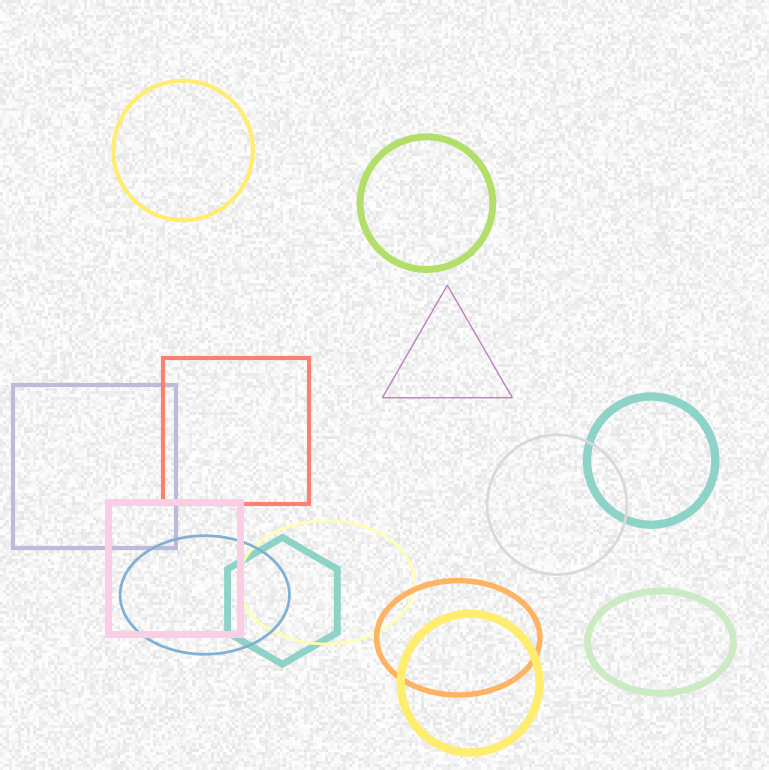[{"shape": "hexagon", "thickness": 2.5, "radius": 0.41, "center": [0.367, 0.22]}, {"shape": "circle", "thickness": 3, "radius": 0.42, "center": [0.846, 0.402]}, {"shape": "oval", "thickness": 1, "radius": 0.57, "center": [0.424, 0.244]}, {"shape": "square", "thickness": 1.5, "radius": 0.53, "center": [0.123, 0.394]}, {"shape": "square", "thickness": 1.5, "radius": 0.47, "center": [0.307, 0.44]}, {"shape": "oval", "thickness": 1, "radius": 0.55, "center": [0.266, 0.227]}, {"shape": "oval", "thickness": 2, "radius": 0.53, "center": [0.595, 0.172]}, {"shape": "circle", "thickness": 2.5, "radius": 0.43, "center": [0.554, 0.736]}, {"shape": "square", "thickness": 2.5, "radius": 0.43, "center": [0.226, 0.262]}, {"shape": "circle", "thickness": 1, "radius": 0.45, "center": [0.723, 0.345]}, {"shape": "triangle", "thickness": 0.5, "radius": 0.49, "center": [0.581, 0.532]}, {"shape": "oval", "thickness": 2.5, "radius": 0.47, "center": [0.858, 0.166]}, {"shape": "circle", "thickness": 1.5, "radius": 0.45, "center": [0.238, 0.805]}, {"shape": "circle", "thickness": 3, "radius": 0.45, "center": [0.611, 0.113]}]